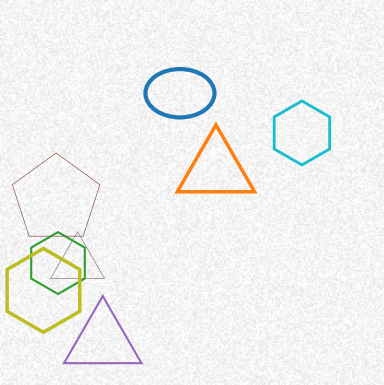[{"shape": "oval", "thickness": 3, "radius": 0.45, "center": [0.467, 0.758]}, {"shape": "triangle", "thickness": 2.5, "radius": 0.58, "center": [0.561, 0.56]}, {"shape": "hexagon", "thickness": 1.5, "radius": 0.4, "center": [0.151, 0.317]}, {"shape": "triangle", "thickness": 1.5, "radius": 0.58, "center": [0.267, 0.115]}, {"shape": "pentagon", "thickness": 0.5, "radius": 0.6, "center": [0.146, 0.483]}, {"shape": "triangle", "thickness": 0.5, "radius": 0.41, "center": [0.201, 0.317]}, {"shape": "hexagon", "thickness": 2.5, "radius": 0.54, "center": [0.113, 0.246]}, {"shape": "hexagon", "thickness": 2, "radius": 0.42, "center": [0.784, 0.655]}]